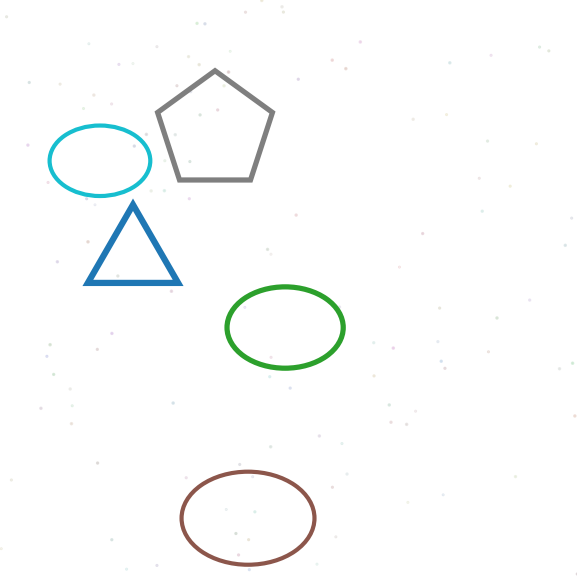[{"shape": "triangle", "thickness": 3, "radius": 0.45, "center": [0.23, 0.554]}, {"shape": "oval", "thickness": 2.5, "radius": 0.5, "center": [0.494, 0.432]}, {"shape": "oval", "thickness": 2, "radius": 0.58, "center": [0.429, 0.102]}, {"shape": "pentagon", "thickness": 2.5, "radius": 0.52, "center": [0.372, 0.772]}, {"shape": "oval", "thickness": 2, "radius": 0.44, "center": [0.173, 0.721]}]